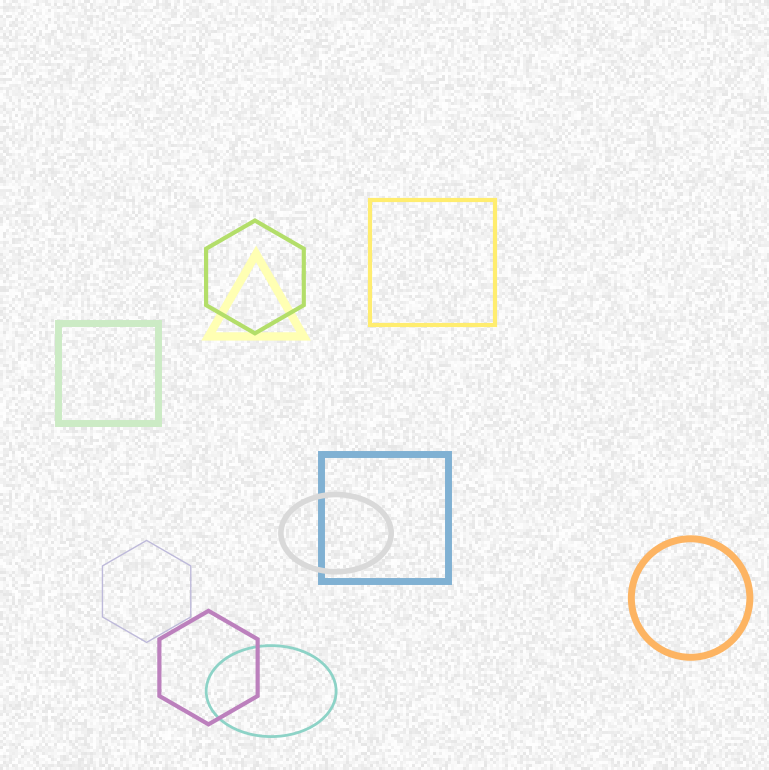[{"shape": "oval", "thickness": 1, "radius": 0.42, "center": [0.352, 0.102]}, {"shape": "triangle", "thickness": 3, "radius": 0.36, "center": [0.333, 0.599]}, {"shape": "hexagon", "thickness": 0.5, "radius": 0.33, "center": [0.19, 0.232]}, {"shape": "square", "thickness": 2.5, "radius": 0.41, "center": [0.499, 0.328]}, {"shape": "circle", "thickness": 2.5, "radius": 0.38, "center": [0.897, 0.223]}, {"shape": "hexagon", "thickness": 1.5, "radius": 0.37, "center": [0.331, 0.64]}, {"shape": "oval", "thickness": 2, "radius": 0.36, "center": [0.436, 0.308]}, {"shape": "hexagon", "thickness": 1.5, "radius": 0.37, "center": [0.271, 0.133]}, {"shape": "square", "thickness": 2.5, "radius": 0.33, "center": [0.14, 0.515]}, {"shape": "square", "thickness": 1.5, "radius": 0.41, "center": [0.561, 0.659]}]